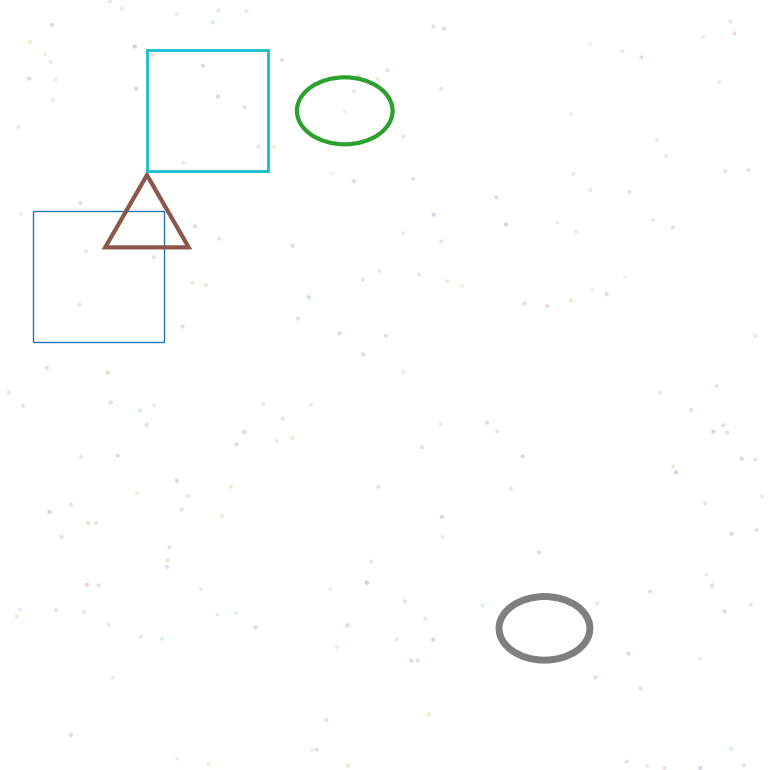[{"shape": "square", "thickness": 0.5, "radius": 0.43, "center": [0.128, 0.641]}, {"shape": "oval", "thickness": 1.5, "radius": 0.31, "center": [0.448, 0.856]}, {"shape": "triangle", "thickness": 1.5, "radius": 0.31, "center": [0.191, 0.71]}, {"shape": "oval", "thickness": 2.5, "radius": 0.29, "center": [0.707, 0.184]}, {"shape": "square", "thickness": 1, "radius": 0.39, "center": [0.27, 0.857]}]